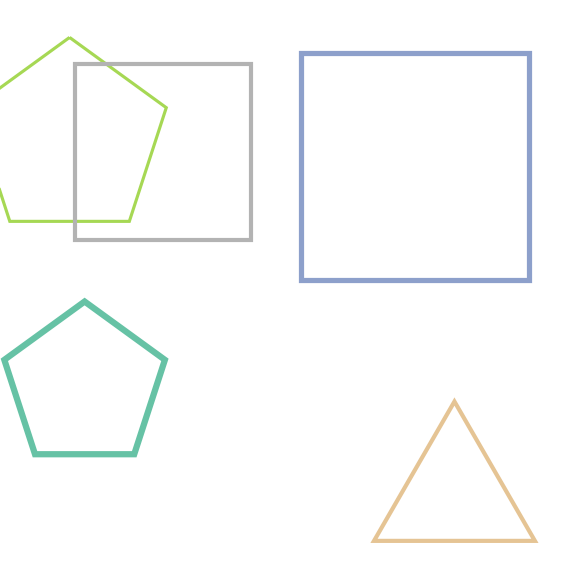[{"shape": "pentagon", "thickness": 3, "radius": 0.73, "center": [0.147, 0.331]}, {"shape": "square", "thickness": 2.5, "radius": 0.98, "center": [0.719, 0.711]}, {"shape": "pentagon", "thickness": 1.5, "radius": 0.88, "center": [0.12, 0.758]}, {"shape": "triangle", "thickness": 2, "radius": 0.8, "center": [0.787, 0.143]}, {"shape": "square", "thickness": 2, "radius": 0.76, "center": [0.282, 0.736]}]